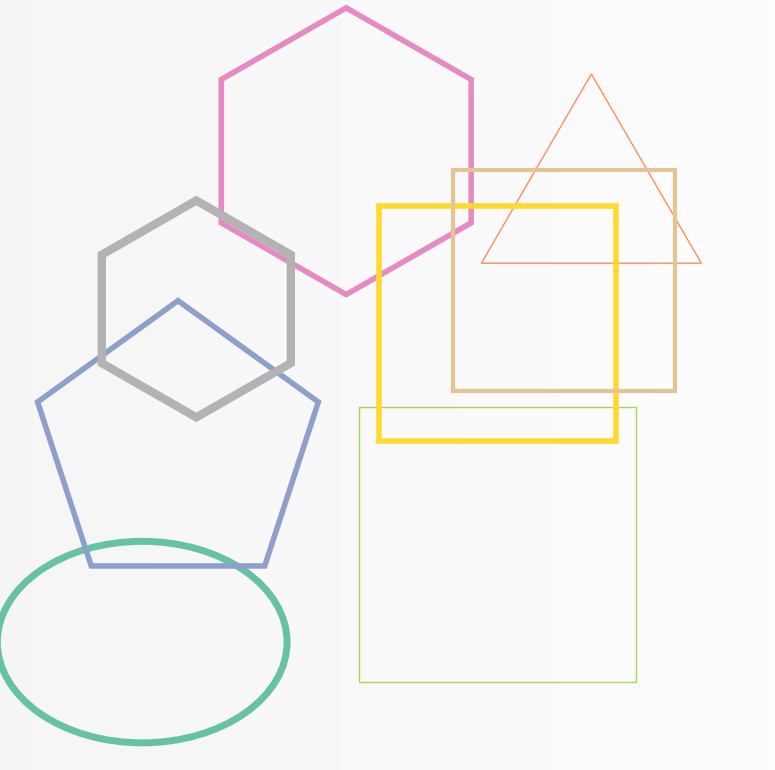[{"shape": "oval", "thickness": 2.5, "radius": 0.93, "center": [0.183, 0.166]}, {"shape": "triangle", "thickness": 0.5, "radius": 0.82, "center": [0.763, 0.74]}, {"shape": "pentagon", "thickness": 2, "radius": 0.95, "center": [0.23, 0.419]}, {"shape": "hexagon", "thickness": 2, "radius": 0.93, "center": [0.447, 0.804]}, {"shape": "square", "thickness": 0.5, "radius": 0.89, "center": [0.641, 0.293]}, {"shape": "square", "thickness": 2, "radius": 0.76, "center": [0.642, 0.58]}, {"shape": "square", "thickness": 1.5, "radius": 0.72, "center": [0.728, 0.636]}, {"shape": "hexagon", "thickness": 3, "radius": 0.7, "center": [0.253, 0.599]}]